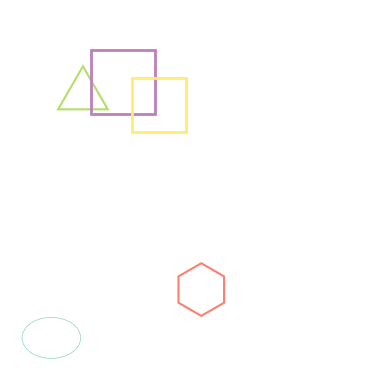[{"shape": "oval", "thickness": 0.5, "radius": 0.38, "center": [0.133, 0.122]}, {"shape": "hexagon", "thickness": 1.5, "radius": 0.34, "center": [0.523, 0.248]}, {"shape": "triangle", "thickness": 1.5, "radius": 0.37, "center": [0.215, 0.753]}, {"shape": "square", "thickness": 2, "radius": 0.41, "center": [0.32, 0.787]}, {"shape": "square", "thickness": 2, "radius": 0.35, "center": [0.413, 0.727]}]